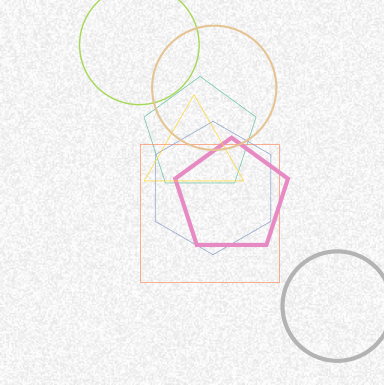[{"shape": "pentagon", "thickness": 0.5, "radius": 0.76, "center": [0.52, 0.649]}, {"shape": "square", "thickness": 0.5, "radius": 0.9, "center": [0.544, 0.447]}, {"shape": "hexagon", "thickness": 0.5, "radius": 0.87, "center": [0.553, 0.512]}, {"shape": "pentagon", "thickness": 3, "radius": 0.77, "center": [0.602, 0.488]}, {"shape": "circle", "thickness": 1, "radius": 0.78, "center": [0.362, 0.884]}, {"shape": "triangle", "thickness": 0.5, "radius": 0.75, "center": [0.504, 0.605]}, {"shape": "circle", "thickness": 1.5, "radius": 0.81, "center": [0.556, 0.772]}, {"shape": "circle", "thickness": 3, "radius": 0.71, "center": [0.876, 0.205]}]